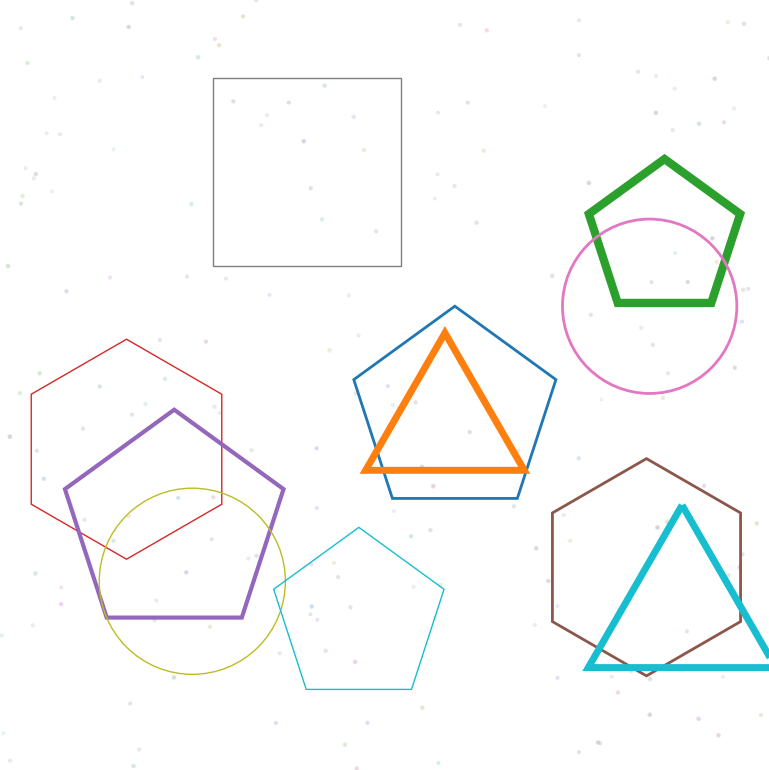[{"shape": "pentagon", "thickness": 1, "radius": 0.69, "center": [0.591, 0.464]}, {"shape": "triangle", "thickness": 2.5, "radius": 0.59, "center": [0.578, 0.449]}, {"shape": "pentagon", "thickness": 3, "radius": 0.52, "center": [0.863, 0.69]}, {"shape": "hexagon", "thickness": 0.5, "radius": 0.71, "center": [0.164, 0.417]}, {"shape": "pentagon", "thickness": 1.5, "radius": 0.75, "center": [0.226, 0.319]}, {"shape": "hexagon", "thickness": 1, "radius": 0.71, "center": [0.84, 0.263]}, {"shape": "circle", "thickness": 1, "radius": 0.57, "center": [0.844, 0.602]}, {"shape": "square", "thickness": 0.5, "radius": 0.61, "center": [0.399, 0.776]}, {"shape": "circle", "thickness": 0.5, "radius": 0.6, "center": [0.25, 0.245]}, {"shape": "triangle", "thickness": 2.5, "radius": 0.7, "center": [0.886, 0.203]}, {"shape": "pentagon", "thickness": 0.5, "radius": 0.58, "center": [0.466, 0.199]}]